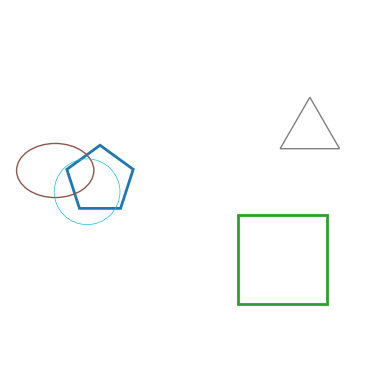[{"shape": "pentagon", "thickness": 2, "radius": 0.45, "center": [0.26, 0.532]}, {"shape": "square", "thickness": 2, "radius": 0.58, "center": [0.734, 0.326]}, {"shape": "oval", "thickness": 1, "radius": 0.5, "center": [0.143, 0.557]}, {"shape": "triangle", "thickness": 1, "radius": 0.45, "center": [0.805, 0.658]}, {"shape": "circle", "thickness": 0.5, "radius": 0.43, "center": [0.226, 0.502]}]